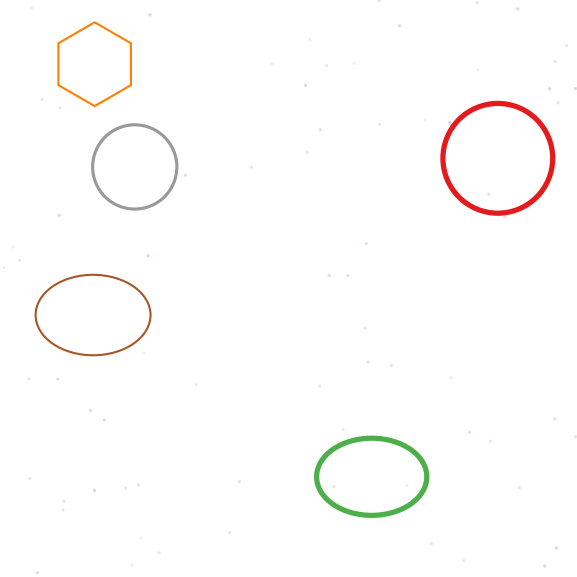[{"shape": "circle", "thickness": 2.5, "radius": 0.48, "center": [0.862, 0.725]}, {"shape": "oval", "thickness": 2.5, "radius": 0.48, "center": [0.644, 0.174]}, {"shape": "hexagon", "thickness": 1, "radius": 0.36, "center": [0.164, 0.888]}, {"shape": "oval", "thickness": 1, "radius": 0.5, "center": [0.161, 0.454]}, {"shape": "circle", "thickness": 1.5, "radius": 0.36, "center": [0.233, 0.71]}]